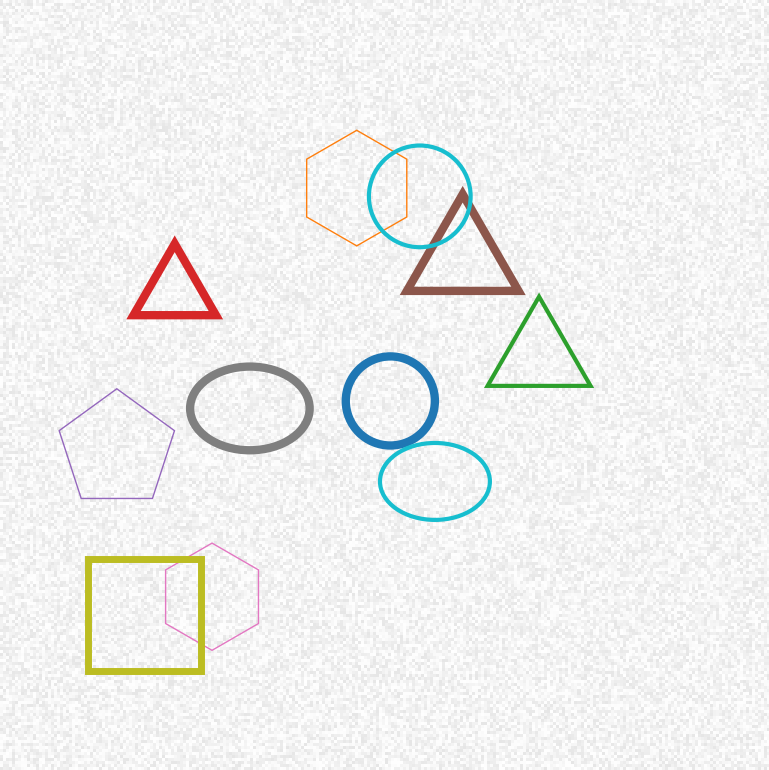[{"shape": "circle", "thickness": 3, "radius": 0.29, "center": [0.507, 0.479]}, {"shape": "hexagon", "thickness": 0.5, "radius": 0.38, "center": [0.463, 0.756]}, {"shape": "triangle", "thickness": 1.5, "radius": 0.39, "center": [0.7, 0.537]}, {"shape": "triangle", "thickness": 3, "radius": 0.31, "center": [0.227, 0.622]}, {"shape": "pentagon", "thickness": 0.5, "radius": 0.39, "center": [0.152, 0.416]}, {"shape": "triangle", "thickness": 3, "radius": 0.42, "center": [0.601, 0.664]}, {"shape": "hexagon", "thickness": 0.5, "radius": 0.35, "center": [0.275, 0.225]}, {"shape": "oval", "thickness": 3, "radius": 0.39, "center": [0.325, 0.47]}, {"shape": "square", "thickness": 2.5, "radius": 0.37, "center": [0.188, 0.201]}, {"shape": "circle", "thickness": 1.5, "radius": 0.33, "center": [0.545, 0.745]}, {"shape": "oval", "thickness": 1.5, "radius": 0.36, "center": [0.565, 0.375]}]